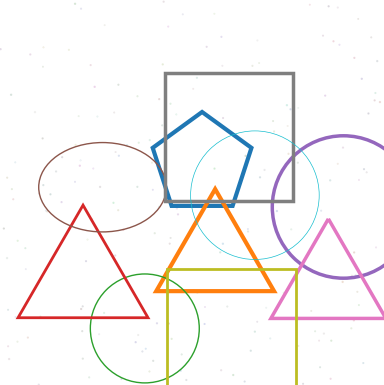[{"shape": "pentagon", "thickness": 3, "radius": 0.67, "center": [0.525, 0.574]}, {"shape": "triangle", "thickness": 3, "radius": 0.88, "center": [0.559, 0.332]}, {"shape": "circle", "thickness": 1, "radius": 0.71, "center": [0.376, 0.147]}, {"shape": "triangle", "thickness": 2, "radius": 0.97, "center": [0.216, 0.272]}, {"shape": "circle", "thickness": 2.5, "radius": 0.92, "center": [0.892, 0.462]}, {"shape": "oval", "thickness": 1, "radius": 0.83, "center": [0.266, 0.514]}, {"shape": "triangle", "thickness": 2.5, "radius": 0.86, "center": [0.853, 0.259]}, {"shape": "square", "thickness": 2.5, "radius": 0.83, "center": [0.595, 0.645]}, {"shape": "square", "thickness": 2, "radius": 0.84, "center": [0.601, 0.134]}, {"shape": "circle", "thickness": 0.5, "radius": 0.83, "center": [0.662, 0.493]}]